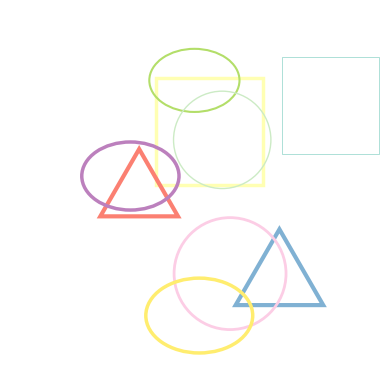[{"shape": "square", "thickness": 0.5, "radius": 0.63, "center": [0.858, 0.726]}, {"shape": "square", "thickness": 2.5, "radius": 0.69, "center": [0.545, 0.659]}, {"shape": "triangle", "thickness": 3, "radius": 0.58, "center": [0.361, 0.496]}, {"shape": "triangle", "thickness": 3, "radius": 0.66, "center": [0.726, 0.273]}, {"shape": "oval", "thickness": 1.5, "radius": 0.59, "center": [0.505, 0.791]}, {"shape": "circle", "thickness": 2, "radius": 0.73, "center": [0.598, 0.289]}, {"shape": "oval", "thickness": 2.5, "radius": 0.63, "center": [0.339, 0.543]}, {"shape": "circle", "thickness": 1, "radius": 0.63, "center": [0.577, 0.637]}, {"shape": "oval", "thickness": 2.5, "radius": 0.69, "center": [0.518, 0.18]}]